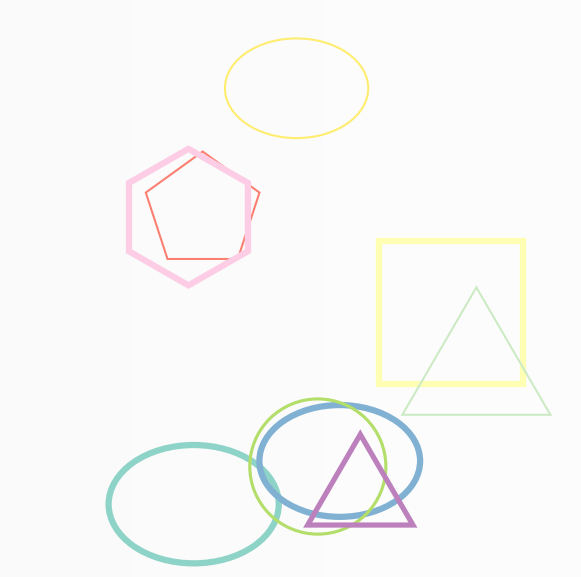[{"shape": "oval", "thickness": 3, "radius": 0.73, "center": [0.333, 0.126]}, {"shape": "square", "thickness": 3, "radius": 0.62, "center": [0.776, 0.458]}, {"shape": "pentagon", "thickness": 1, "radius": 0.51, "center": [0.349, 0.634]}, {"shape": "oval", "thickness": 3, "radius": 0.69, "center": [0.585, 0.201]}, {"shape": "circle", "thickness": 1.5, "radius": 0.59, "center": [0.547, 0.191]}, {"shape": "hexagon", "thickness": 3, "radius": 0.59, "center": [0.324, 0.623]}, {"shape": "triangle", "thickness": 2.5, "radius": 0.52, "center": [0.62, 0.142]}, {"shape": "triangle", "thickness": 1, "radius": 0.74, "center": [0.82, 0.354]}, {"shape": "oval", "thickness": 1, "radius": 0.62, "center": [0.51, 0.846]}]